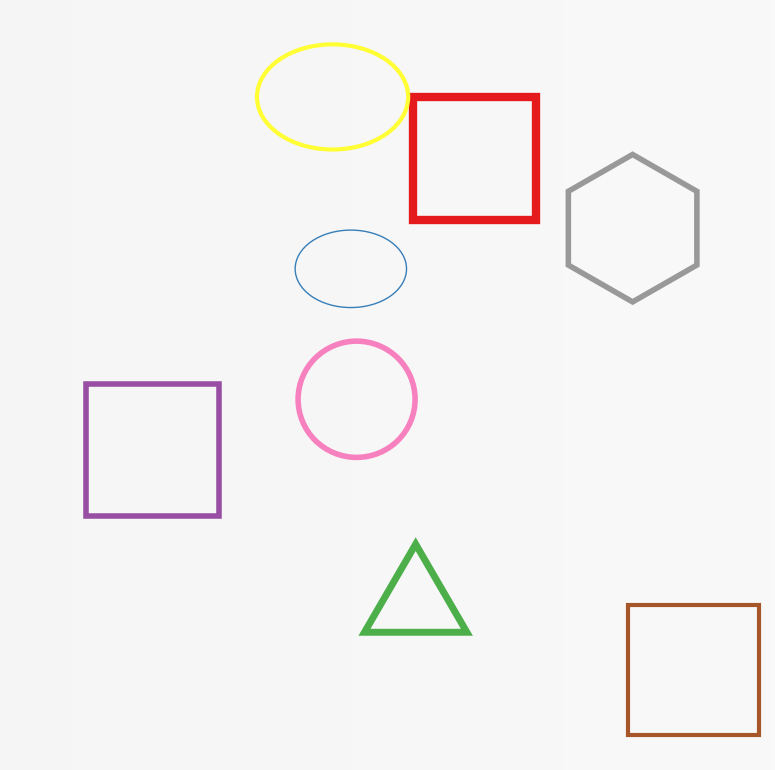[{"shape": "square", "thickness": 3, "radius": 0.4, "center": [0.612, 0.794]}, {"shape": "oval", "thickness": 0.5, "radius": 0.36, "center": [0.453, 0.651]}, {"shape": "triangle", "thickness": 2.5, "radius": 0.38, "center": [0.536, 0.217]}, {"shape": "square", "thickness": 2, "radius": 0.43, "center": [0.197, 0.416]}, {"shape": "oval", "thickness": 1.5, "radius": 0.49, "center": [0.429, 0.874]}, {"shape": "square", "thickness": 1.5, "radius": 0.42, "center": [0.895, 0.13]}, {"shape": "circle", "thickness": 2, "radius": 0.38, "center": [0.46, 0.481]}, {"shape": "hexagon", "thickness": 2, "radius": 0.48, "center": [0.816, 0.704]}]